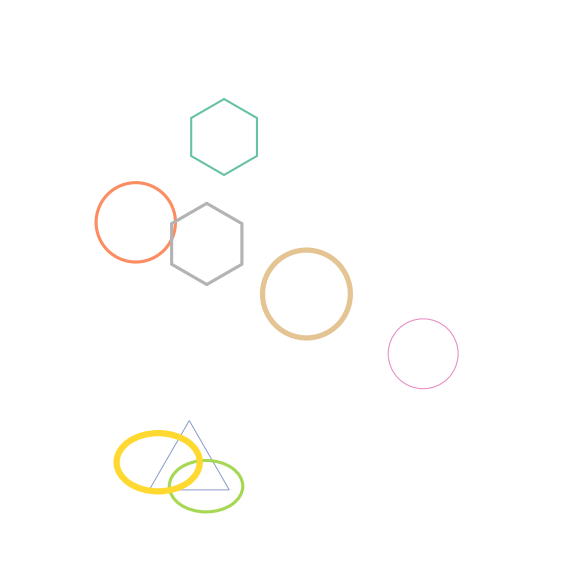[{"shape": "hexagon", "thickness": 1, "radius": 0.33, "center": [0.388, 0.762]}, {"shape": "circle", "thickness": 1.5, "radius": 0.34, "center": [0.235, 0.614]}, {"shape": "triangle", "thickness": 0.5, "radius": 0.4, "center": [0.328, 0.191]}, {"shape": "circle", "thickness": 0.5, "radius": 0.3, "center": [0.733, 0.387]}, {"shape": "oval", "thickness": 1.5, "radius": 0.32, "center": [0.357, 0.157]}, {"shape": "oval", "thickness": 3, "radius": 0.36, "center": [0.274, 0.199]}, {"shape": "circle", "thickness": 2.5, "radius": 0.38, "center": [0.531, 0.49]}, {"shape": "hexagon", "thickness": 1.5, "radius": 0.35, "center": [0.358, 0.577]}]